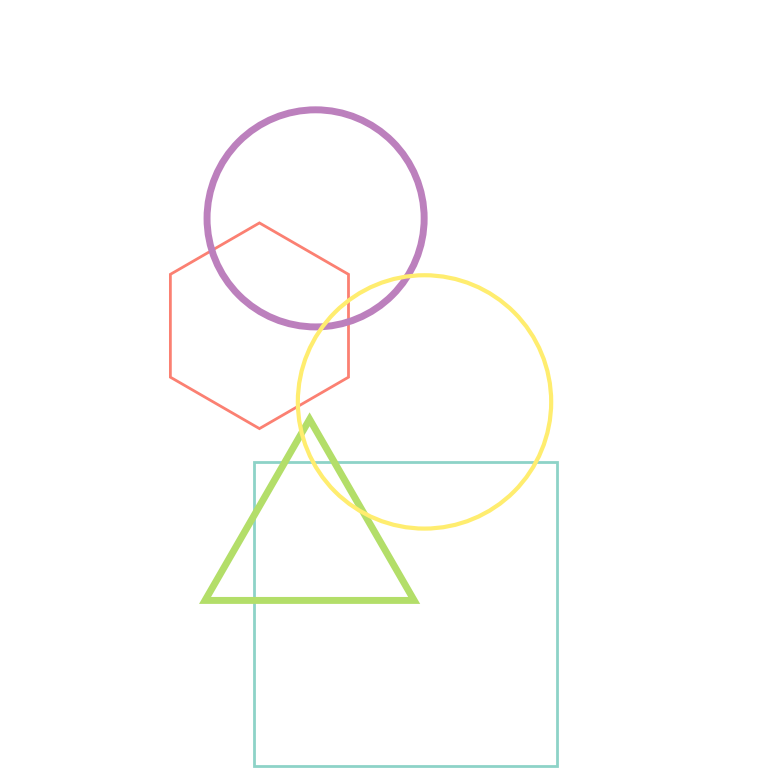[{"shape": "square", "thickness": 1, "radius": 0.99, "center": [0.526, 0.203]}, {"shape": "hexagon", "thickness": 1, "radius": 0.67, "center": [0.337, 0.577]}, {"shape": "triangle", "thickness": 2.5, "radius": 0.78, "center": [0.402, 0.299]}, {"shape": "circle", "thickness": 2.5, "radius": 0.7, "center": [0.41, 0.716]}, {"shape": "circle", "thickness": 1.5, "radius": 0.82, "center": [0.551, 0.478]}]